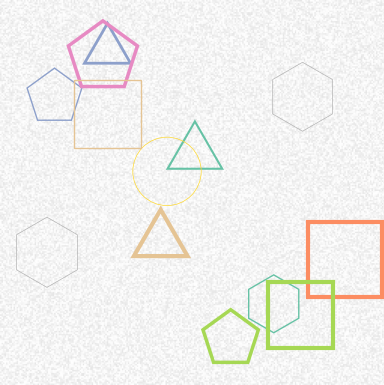[{"shape": "hexagon", "thickness": 1, "radius": 0.38, "center": [0.711, 0.211]}, {"shape": "triangle", "thickness": 1.5, "radius": 0.41, "center": [0.506, 0.603]}, {"shape": "square", "thickness": 3, "radius": 0.48, "center": [0.896, 0.327]}, {"shape": "triangle", "thickness": 2, "radius": 0.35, "center": [0.279, 0.87]}, {"shape": "pentagon", "thickness": 1, "radius": 0.37, "center": [0.142, 0.748]}, {"shape": "pentagon", "thickness": 2.5, "radius": 0.47, "center": [0.267, 0.851]}, {"shape": "pentagon", "thickness": 2.5, "radius": 0.38, "center": [0.599, 0.12]}, {"shape": "square", "thickness": 3, "radius": 0.42, "center": [0.781, 0.181]}, {"shape": "circle", "thickness": 0.5, "radius": 0.44, "center": [0.434, 0.555]}, {"shape": "triangle", "thickness": 3, "radius": 0.4, "center": [0.417, 0.375]}, {"shape": "square", "thickness": 1, "radius": 0.44, "center": [0.279, 0.704]}, {"shape": "hexagon", "thickness": 0.5, "radius": 0.45, "center": [0.786, 0.749]}, {"shape": "hexagon", "thickness": 0.5, "radius": 0.46, "center": [0.122, 0.345]}]